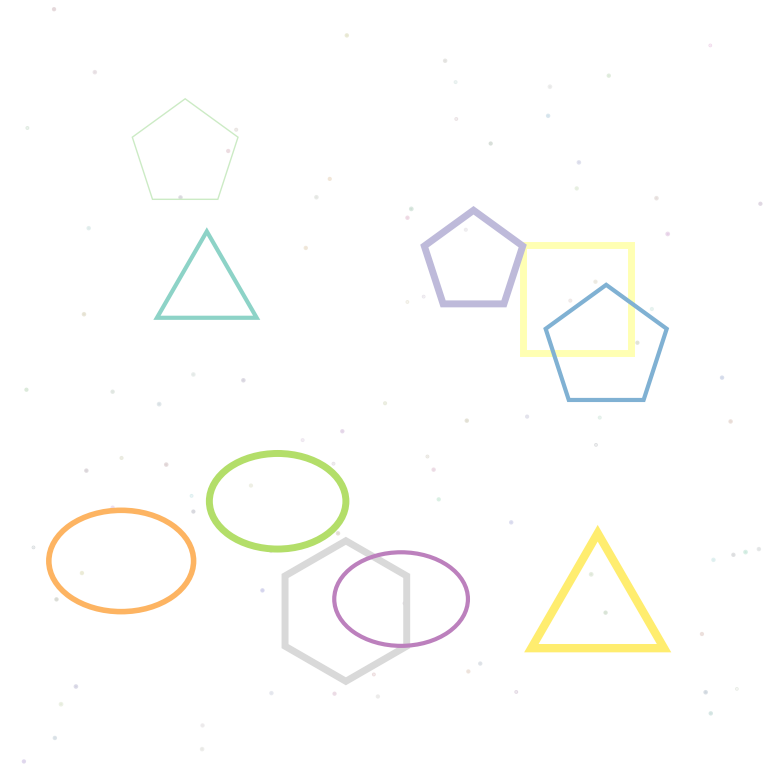[{"shape": "triangle", "thickness": 1.5, "radius": 0.37, "center": [0.269, 0.625]}, {"shape": "square", "thickness": 2.5, "radius": 0.35, "center": [0.75, 0.612]}, {"shape": "pentagon", "thickness": 2.5, "radius": 0.34, "center": [0.615, 0.66]}, {"shape": "pentagon", "thickness": 1.5, "radius": 0.41, "center": [0.787, 0.547]}, {"shape": "oval", "thickness": 2, "radius": 0.47, "center": [0.157, 0.271]}, {"shape": "oval", "thickness": 2.5, "radius": 0.44, "center": [0.361, 0.349]}, {"shape": "hexagon", "thickness": 2.5, "radius": 0.46, "center": [0.449, 0.206]}, {"shape": "oval", "thickness": 1.5, "radius": 0.43, "center": [0.521, 0.222]}, {"shape": "pentagon", "thickness": 0.5, "radius": 0.36, "center": [0.24, 0.8]}, {"shape": "triangle", "thickness": 3, "radius": 0.5, "center": [0.776, 0.208]}]